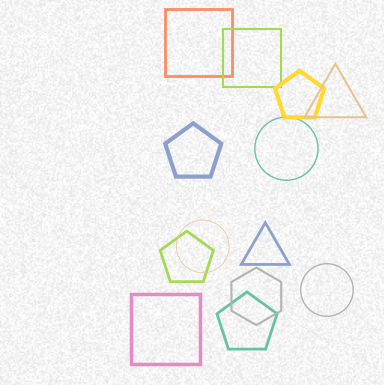[{"shape": "pentagon", "thickness": 2, "radius": 0.41, "center": [0.642, 0.16]}, {"shape": "circle", "thickness": 1, "radius": 0.41, "center": [0.744, 0.614]}, {"shape": "square", "thickness": 2, "radius": 0.44, "center": [0.515, 0.889]}, {"shape": "pentagon", "thickness": 3, "radius": 0.38, "center": [0.502, 0.603]}, {"shape": "triangle", "thickness": 2, "radius": 0.36, "center": [0.689, 0.349]}, {"shape": "square", "thickness": 2.5, "radius": 0.45, "center": [0.43, 0.145]}, {"shape": "square", "thickness": 1.5, "radius": 0.38, "center": [0.655, 0.85]}, {"shape": "pentagon", "thickness": 2, "radius": 0.36, "center": [0.485, 0.327]}, {"shape": "pentagon", "thickness": 3, "radius": 0.34, "center": [0.778, 0.749]}, {"shape": "circle", "thickness": 0.5, "radius": 0.34, "center": [0.527, 0.36]}, {"shape": "triangle", "thickness": 1.5, "radius": 0.46, "center": [0.871, 0.742]}, {"shape": "circle", "thickness": 1, "radius": 0.34, "center": [0.849, 0.247]}, {"shape": "hexagon", "thickness": 1.5, "radius": 0.37, "center": [0.666, 0.23]}]